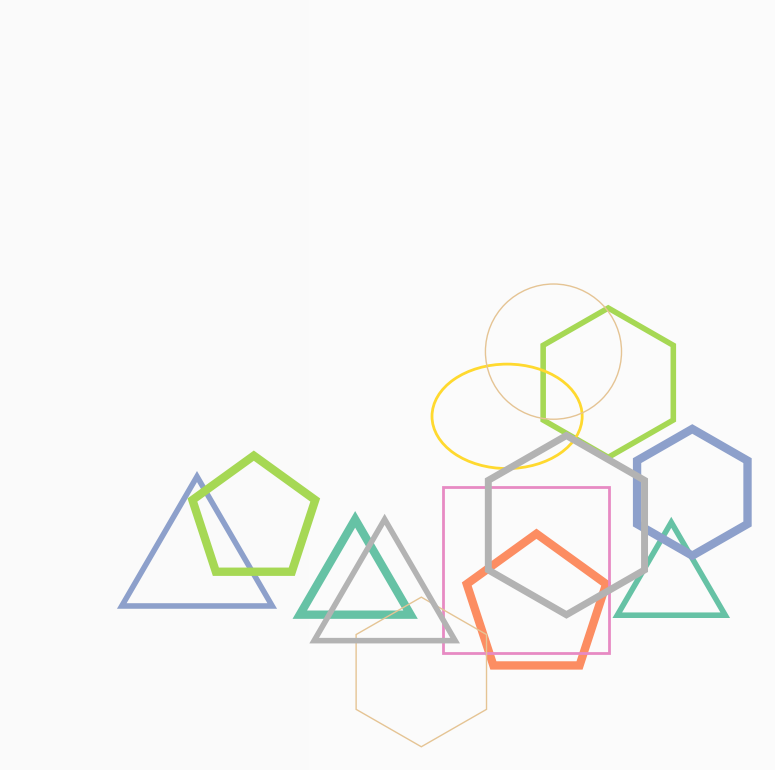[{"shape": "triangle", "thickness": 2, "radius": 0.4, "center": [0.866, 0.241]}, {"shape": "triangle", "thickness": 3, "radius": 0.41, "center": [0.458, 0.243]}, {"shape": "pentagon", "thickness": 3, "radius": 0.47, "center": [0.692, 0.212]}, {"shape": "hexagon", "thickness": 3, "radius": 0.41, "center": [0.893, 0.361]}, {"shape": "triangle", "thickness": 2, "radius": 0.56, "center": [0.254, 0.269]}, {"shape": "square", "thickness": 1, "radius": 0.54, "center": [0.679, 0.26]}, {"shape": "pentagon", "thickness": 3, "radius": 0.42, "center": [0.328, 0.325]}, {"shape": "hexagon", "thickness": 2, "radius": 0.48, "center": [0.785, 0.503]}, {"shape": "oval", "thickness": 1, "radius": 0.48, "center": [0.654, 0.459]}, {"shape": "circle", "thickness": 0.5, "radius": 0.44, "center": [0.714, 0.543]}, {"shape": "hexagon", "thickness": 0.5, "radius": 0.49, "center": [0.544, 0.127]}, {"shape": "triangle", "thickness": 2, "radius": 0.53, "center": [0.496, 0.221]}, {"shape": "hexagon", "thickness": 2.5, "radius": 0.58, "center": [0.731, 0.318]}]